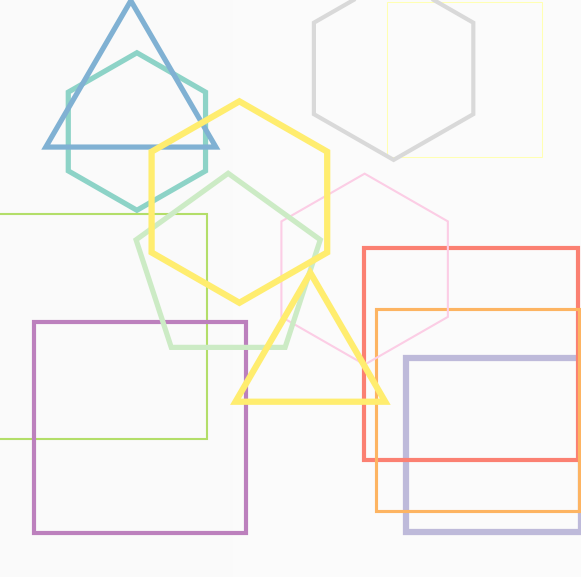[{"shape": "hexagon", "thickness": 2.5, "radius": 0.68, "center": [0.236, 0.771]}, {"shape": "square", "thickness": 0.5, "radius": 0.67, "center": [0.799, 0.862]}, {"shape": "square", "thickness": 3, "radius": 0.75, "center": [0.849, 0.229]}, {"shape": "square", "thickness": 2, "radius": 0.92, "center": [0.81, 0.386]}, {"shape": "triangle", "thickness": 2.5, "radius": 0.84, "center": [0.225, 0.829]}, {"shape": "square", "thickness": 1.5, "radius": 0.87, "center": [0.822, 0.289]}, {"shape": "square", "thickness": 1, "radius": 0.97, "center": [0.162, 0.433]}, {"shape": "hexagon", "thickness": 1, "radius": 0.83, "center": [0.627, 0.533]}, {"shape": "hexagon", "thickness": 2, "radius": 0.79, "center": [0.677, 0.881]}, {"shape": "square", "thickness": 2, "radius": 0.91, "center": [0.241, 0.259]}, {"shape": "pentagon", "thickness": 2.5, "radius": 0.83, "center": [0.393, 0.532]}, {"shape": "triangle", "thickness": 3, "radius": 0.74, "center": [0.534, 0.378]}, {"shape": "hexagon", "thickness": 3, "radius": 0.87, "center": [0.412, 0.649]}]